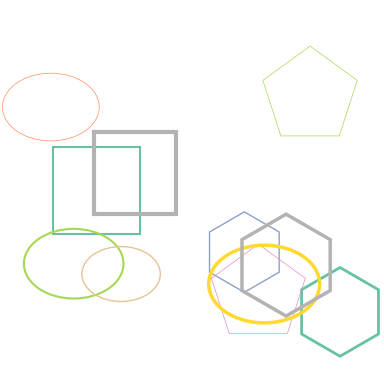[{"shape": "square", "thickness": 1.5, "radius": 0.57, "center": [0.252, 0.506]}, {"shape": "hexagon", "thickness": 2, "radius": 0.58, "center": [0.883, 0.19]}, {"shape": "oval", "thickness": 0.5, "radius": 0.63, "center": [0.132, 0.722]}, {"shape": "hexagon", "thickness": 1, "radius": 0.52, "center": [0.635, 0.345]}, {"shape": "pentagon", "thickness": 0.5, "radius": 0.64, "center": [0.671, 0.238]}, {"shape": "pentagon", "thickness": 0.5, "radius": 0.64, "center": [0.805, 0.751]}, {"shape": "oval", "thickness": 1.5, "radius": 0.65, "center": [0.191, 0.315]}, {"shape": "oval", "thickness": 2.5, "radius": 0.72, "center": [0.686, 0.262]}, {"shape": "oval", "thickness": 1, "radius": 0.51, "center": [0.315, 0.288]}, {"shape": "square", "thickness": 3, "radius": 0.53, "center": [0.351, 0.551]}, {"shape": "hexagon", "thickness": 2.5, "radius": 0.66, "center": [0.743, 0.311]}]